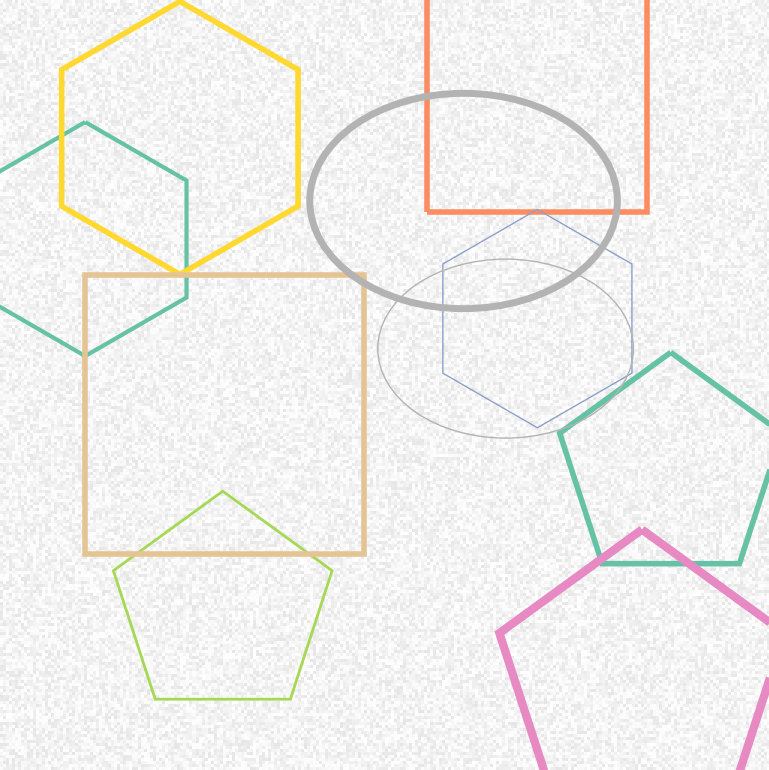[{"shape": "hexagon", "thickness": 1.5, "radius": 0.76, "center": [0.111, 0.69]}, {"shape": "pentagon", "thickness": 2, "radius": 0.76, "center": [0.871, 0.391]}, {"shape": "square", "thickness": 2, "radius": 0.72, "center": [0.697, 0.867]}, {"shape": "hexagon", "thickness": 0.5, "radius": 0.71, "center": [0.698, 0.586]}, {"shape": "pentagon", "thickness": 3, "radius": 0.97, "center": [0.834, 0.118]}, {"shape": "pentagon", "thickness": 1, "radius": 0.75, "center": [0.289, 0.213]}, {"shape": "hexagon", "thickness": 2, "radius": 0.89, "center": [0.234, 0.821]}, {"shape": "square", "thickness": 2, "radius": 0.91, "center": [0.291, 0.462]}, {"shape": "oval", "thickness": 0.5, "radius": 0.83, "center": [0.657, 0.547]}, {"shape": "oval", "thickness": 2.5, "radius": 1.0, "center": [0.602, 0.739]}]